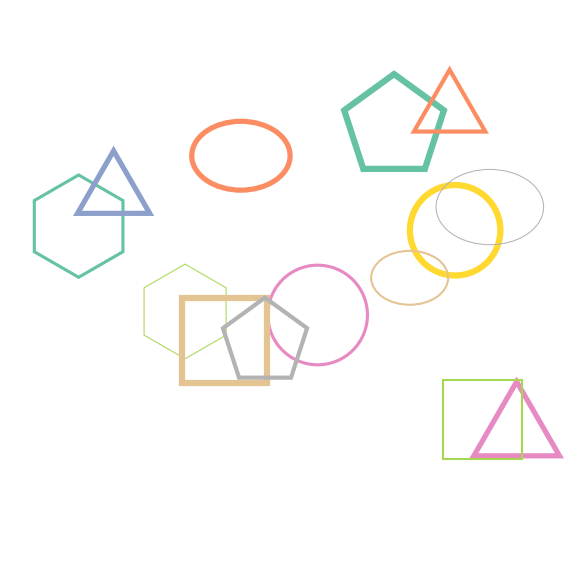[{"shape": "pentagon", "thickness": 3, "radius": 0.45, "center": [0.682, 0.78]}, {"shape": "hexagon", "thickness": 1.5, "radius": 0.44, "center": [0.136, 0.608]}, {"shape": "triangle", "thickness": 2, "radius": 0.36, "center": [0.779, 0.807]}, {"shape": "oval", "thickness": 2.5, "radius": 0.43, "center": [0.417, 0.729]}, {"shape": "triangle", "thickness": 2.5, "radius": 0.36, "center": [0.197, 0.666]}, {"shape": "circle", "thickness": 1.5, "radius": 0.43, "center": [0.55, 0.454]}, {"shape": "triangle", "thickness": 2.5, "radius": 0.43, "center": [0.895, 0.253]}, {"shape": "hexagon", "thickness": 0.5, "radius": 0.41, "center": [0.32, 0.46]}, {"shape": "square", "thickness": 1, "radius": 0.34, "center": [0.836, 0.272]}, {"shape": "circle", "thickness": 3, "radius": 0.39, "center": [0.788, 0.6]}, {"shape": "oval", "thickness": 1, "radius": 0.33, "center": [0.709, 0.518]}, {"shape": "square", "thickness": 3, "radius": 0.37, "center": [0.389, 0.409]}, {"shape": "pentagon", "thickness": 2, "radius": 0.38, "center": [0.459, 0.407]}, {"shape": "oval", "thickness": 0.5, "radius": 0.47, "center": [0.848, 0.641]}]